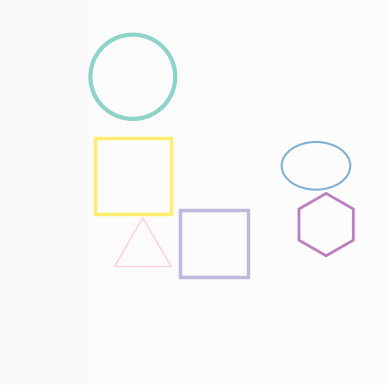[{"shape": "circle", "thickness": 3, "radius": 0.55, "center": [0.343, 0.801]}, {"shape": "square", "thickness": 2.5, "radius": 0.43, "center": [0.553, 0.367]}, {"shape": "oval", "thickness": 1.5, "radius": 0.44, "center": [0.815, 0.569]}, {"shape": "triangle", "thickness": 1, "radius": 0.42, "center": [0.369, 0.35]}, {"shape": "hexagon", "thickness": 2, "radius": 0.4, "center": [0.842, 0.417]}, {"shape": "square", "thickness": 2.5, "radius": 0.49, "center": [0.342, 0.544]}]